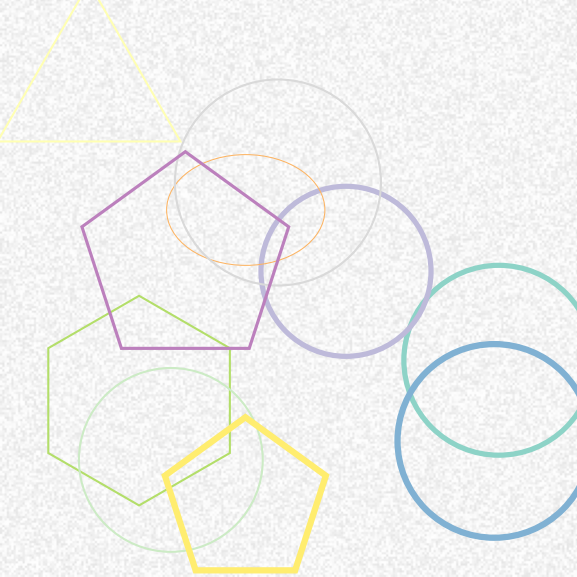[{"shape": "circle", "thickness": 2.5, "radius": 0.82, "center": [0.864, 0.375]}, {"shape": "triangle", "thickness": 1, "radius": 0.91, "center": [0.154, 0.846]}, {"shape": "circle", "thickness": 2.5, "radius": 0.74, "center": [0.599, 0.529]}, {"shape": "circle", "thickness": 3, "radius": 0.84, "center": [0.856, 0.236]}, {"shape": "oval", "thickness": 0.5, "radius": 0.69, "center": [0.426, 0.636]}, {"shape": "hexagon", "thickness": 1, "radius": 0.91, "center": [0.241, 0.305]}, {"shape": "circle", "thickness": 1, "radius": 0.89, "center": [0.481, 0.683]}, {"shape": "pentagon", "thickness": 1.5, "radius": 0.94, "center": [0.321, 0.548]}, {"shape": "circle", "thickness": 1, "radius": 0.8, "center": [0.296, 0.203]}, {"shape": "pentagon", "thickness": 3, "radius": 0.73, "center": [0.425, 0.13]}]